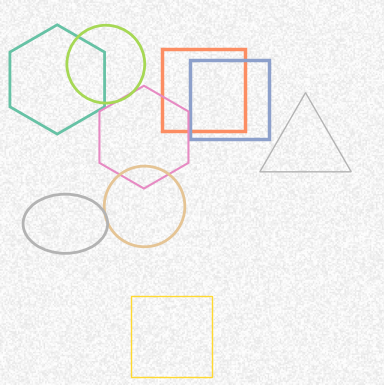[{"shape": "hexagon", "thickness": 2, "radius": 0.71, "center": [0.149, 0.794]}, {"shape": "square", "thickness": 2.5, "radius": 0.54, "center": [0.528, 0.767]}, {"shape": "square", "thickness": 2.5, "radius": 0.51, "center": [0.597, 0.741]}, {"shape": "hexagon", "thickness": 1.5, "radius": 0.67, "center": [0.374, 0.644]}, {"shape": "circle", "thickness": 2, "radius": 0.51, "center": [0.275, 0.833]}, {"shape": "square", "thickness": 1, "radius": 0.53, "center": [0.446, 0.126]}, {"shape": "circle", "thickness": 2, "radius": 0.52, "center": [0.375, 0.464]}, {"shape": "triangle", "thickness": 1, "radius": 0.69, "center": [0.794, 0.622]}, {"shape": "oval", "thickness": 2, "radius": 0.55, "center": [0.17, 0.419]}]